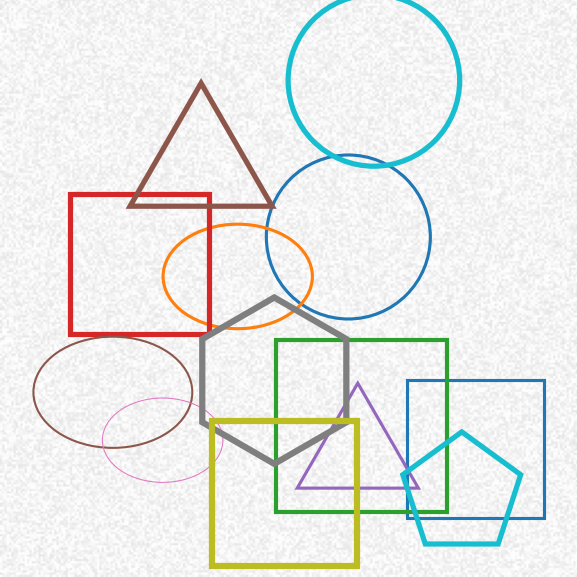[{"shape": "square", "thickness": 1.5, "radius": 0.6, "center": [0.824, 0.222]}, {"shape": "circle", "thickness": 1.5, "radius": 0.71, "center": [0.603, 0.589]}, {"shape": "oval", "thickness": 1.5, "radius": 0.65, "center": [0.412, 0.52]}, {"shape": "square", "thickness": 2, "radius": 0.74, "center": [0.626, 0.262]}, {"shape": "square", "thickness": 2.5, "radius": 0.6, "center": [0.241, 0.542]}, {"shape": "triangle", "thickness": 1.5, "radius": 0.61, "center": [0.62, 0.214]}, {"shape": "oval", "thickness": 1, "radius": 0.69, "center": [0.195, 0.32]}, {"shape": "triangle", "thickness": 2.5, "radius": 0.71, "center": [0.348, 0.713]}, {"shape": "oval", "thickness": 0.5, "radius": 0.52, "center": [0.282, 0.237]}, {"shape": "hexagon", "thickness": 3, "radius": 0.72, "center": [0.475, 0.34]}, {"shape": "square", "thickness": 3, "radius": 0.63, "center": [0.492, 0.144]}, {"shape": "circle", "thickness": 2.5, "radius": 0.74, "center": [0.647, 0.86]}, {"shape": "pentagon", "thickness": 2.5, "radius": 0.54, "center": [0.8, 0.144]}]